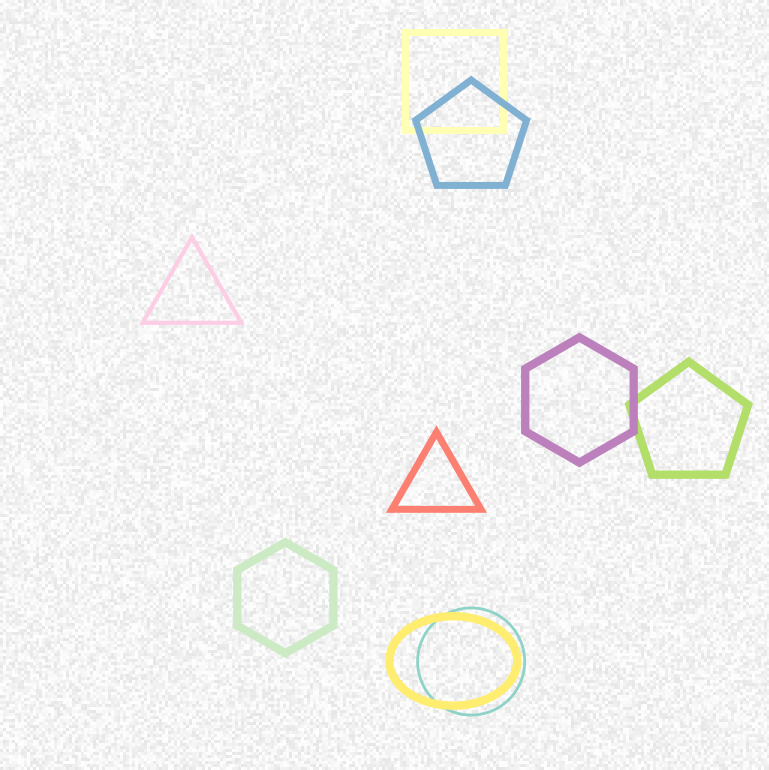[{"shape": "circle", "thickness": 1, "radius": 0.35, "center": [0.612, 0.141]}, {"shape": "square", "thickness": 2.5, "radius": 0.32, "center": [0.59, 0.894]}, {"shape": "triangle", "thickness": 2.5, "radius": 0.33, "center": [0.567, 0.372]}, {"shape": "pentagon", "thickness": 2.5, "radius": 0.38, "center": [0.612, 0.82]}, {"shape": "pentagon", "thickness": 3, "radius": 0.41, "center": [0.895, 0.449]}, {"shape": "triangle", "thickness": 1.5, "radius": 0.37, "center": [0.249, 0.618]}, {"shape": "hexagon", "thickness": 3, "radius": 0.41, "center": [0.753, 0.48]}, {"shape": "hexagon", "thickness": 3, "radius": 0.36, "center": [0.371, 0.224]}, {"shape": "oval", "thickness": 3, "radius": 0.42, "center": [0.589, 0.142]}]